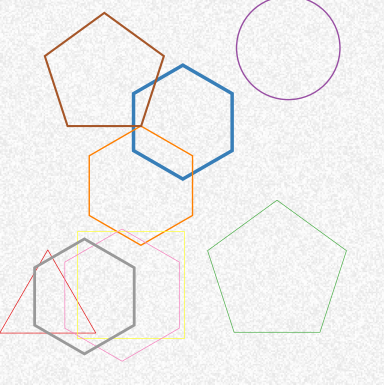[{"shape": "triangle", "thickness": 0.5, "radius": 0.72, "center": [0.124, 0.207]}, {"shape": "hexagon", "thickness": 2.5, "radius": 0.74, "center": [0.475, 0.683]}, {"shape": "pentagon", "thickness": 0.5, "radius": 0.95, "center": [0.72, 0.29]}, {"shape": "circle", "thickness": 1, "radius": 0.67, "center": [0.749, 0.875]}, {"shape": "hexagon", "thickness": 1, "radius": 0.77, "center": [0.366, 0.518]}, {"shape": "square", "thickness": 0.5, "radius": 0.7, "center": [0.338, 0.262]}, {"shape": "pentagon", "thickness": 1.5, "radius": 0.81, "center": [0.271, 0.804]}, {"shape": "hexagon", "thickness": 0.5, "radius": 0.86, "center": [0.317, 0.233]}, {"shape": "hexagon", "thickness": 2, "radius": 0.75, "center": [0.219, 0.23]}]